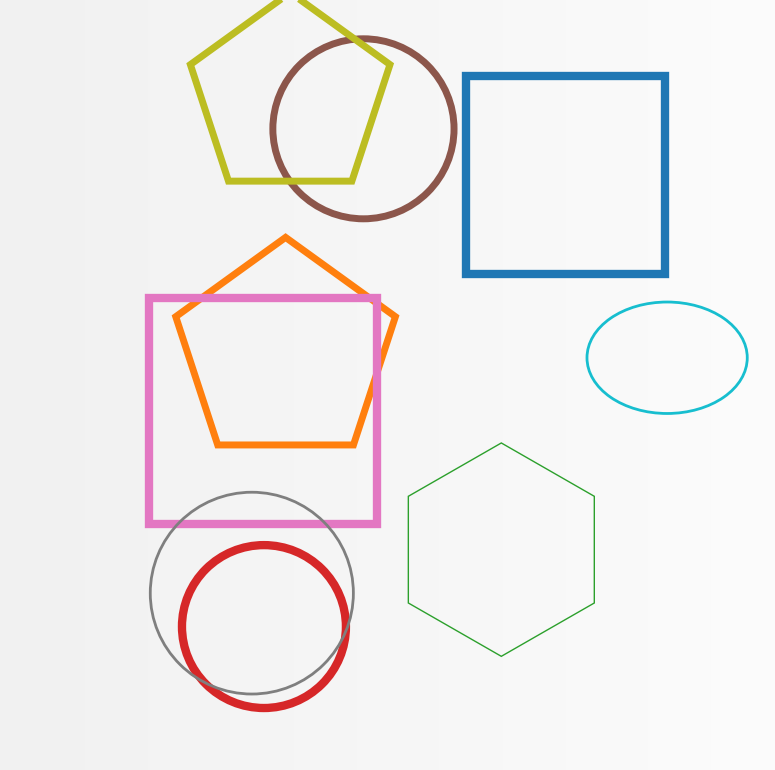[{"shape": "square", "thickness": 3, "radius": 0.64, "center": [0.73, 0.773]}, {"shape": "pentagon", "thickness": 2.5, "radius": 0.75, "center": [0.368, 0.543]}, {"shape": "hexagon", "thickness": 0.5, "radius": 0.69, "center": [0.647, 0.286]}, {"shape": "circle", "thickness": 3, "radius": 0.53, "center": [0.341, 0.186]}, {"shape": "circle", "thickness": 2.5, "radius": 0.58, "center": [0.469, 0.833]}, {"shape": "square", "thickness": 3, "radius": 0.74, "center": [0.339, 0.466]}, {"shape": "circle", "thickness": 1, "radius": 0.66, "center": [0.325, 0.23]}, {"shape": "pentagon", "thickness": 2.5, "radius": 0.68, "center": [0.374, 0.874]}, {"shape": "oval", "thickness": 1, "radius": 0.52, "center": [0.861, 0.535]}]